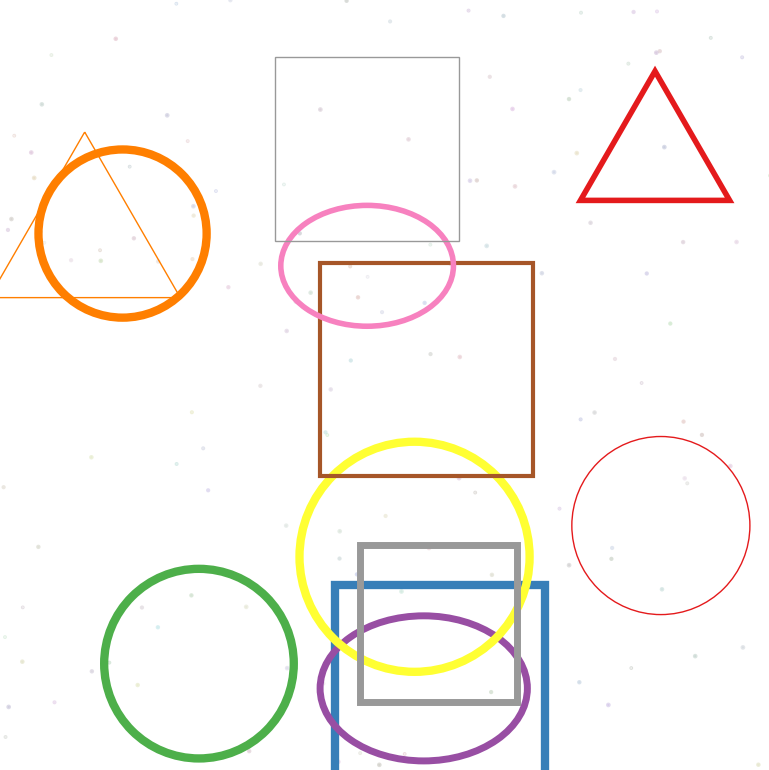[{"shape": "circle", "thickness": 0.5, "radius": 0.58, "center": [0.858, 0.317]}, {"shape": "triangle", "thickness": 2, "radius": 0.56, "center": [0.851, 0.796]}, {"shape": "square", "thickness": 3, "radius": 0.68, "center": [0.571, 0.103]}, {"shape": "circle", "thickness": 3, "radius": 0.62, "center": [0.258, 0.138]}, {"shape": "oval", "thickness": 2.5, "radius": 0.67, "center": [0.55, 0.106]}, {"shape": "triangle", "thickness": 0.5, "radius": 0.72, "center": [0.11, 0.685]}, {"shape": "circle", "thickness": 3, "radius": 0.55, "center": [0.159, 0.697]}, {"shape": "circle", "thickness": 3, "radius": 0.75, "center": [0.538, 0.277]}, {"shape": "square", "thickness": 1.5, "radius": 0.69, "center": [0.554, 0.52]}, {"shape": "oval", "thickness": 2, "radius": 0.56, "center": [0.477, 0.655]}, {"shape": "square", "thickness": 2.5, "radius": 0.51, "center": [0.57, 0.19]}, {"shape": "square", "thickness": 0.5, "radius": 0.6, "center": [0.476, 0.806]}]